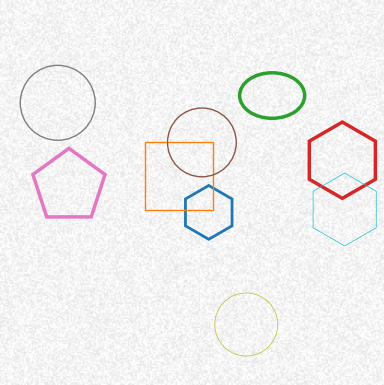[{"shape": "hexagon", "thickness": 2, "radius": 0.35, "center": [0.542, 0.448]}, {"shape": "square", "thickness": 1, "radius": 0.44, "center": [0.466, 0.543]}, {"shape": "oval", "thickness": 2.5, "radius": 0.42, "center": [0.707, 0.752]}, {"shape": "hexagon", "thickness": 2.5, "radius": 0.5, "center": [0.889, 0.584]}, {"shape": "circle", "thickness": 1, "radius": 0.45, "center": [0.524, 0.63]}, {"shape": "pentagon", "thickness": 2.5, "radius": 0.49, "center": [0.179, 0.516]}, {"shape": "circle", "thickness": 1, "radius": 0.49, "center": [0.15, 0.733]}, {"shape": "circle", "thickness": 0.5, "radius": 0.41, "center": [0.64, 0.157]}, {"shape": "hexagon", "thickness": 0.5, "radius": 0.47, "center": [0.895, 0.456]}]